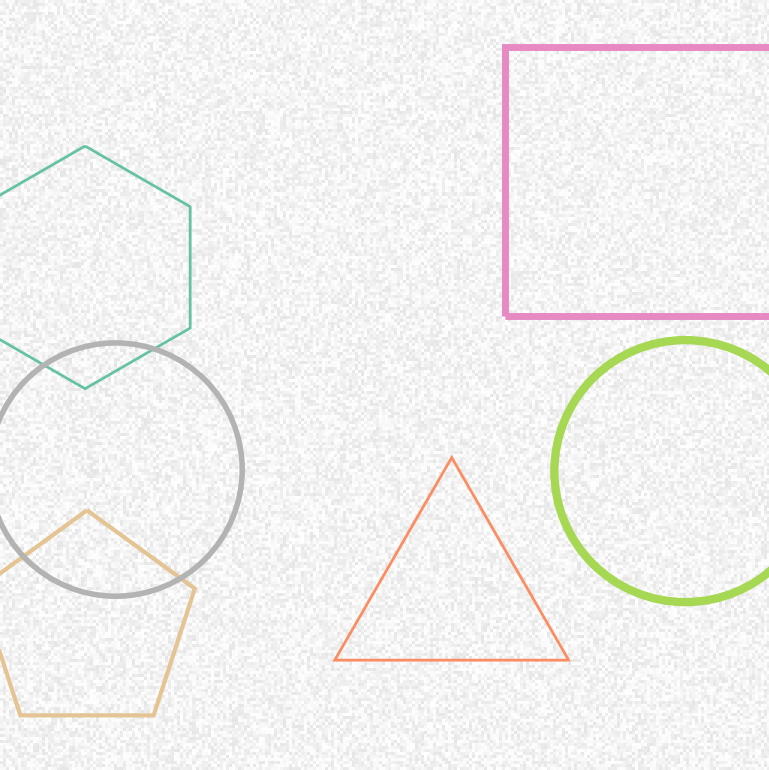[{"shape": "hexagon", "thickness": 1, "radius": 0.79, "center": [0.11, 0.653]}, {"shape": "triangle", "thickness": 1, "radius": 0.88, "center": [0.587, 0.23]}, {"shape": "square", "thickness": 2.5, "radius": 0.87, "center": [0.83, 0.765]}, {"shape": "circle", "thickness": 3, "radius": 0.85, "center": [0.89, 0.388]}, {"shape": "pentagon", "thickness": 1.5, "radius": 0.74, "center": [0.113, 0.19]}, {"shape": "circle", "thickness": 2, "radius": 0.82, "center": [0.15, 0.39]}]